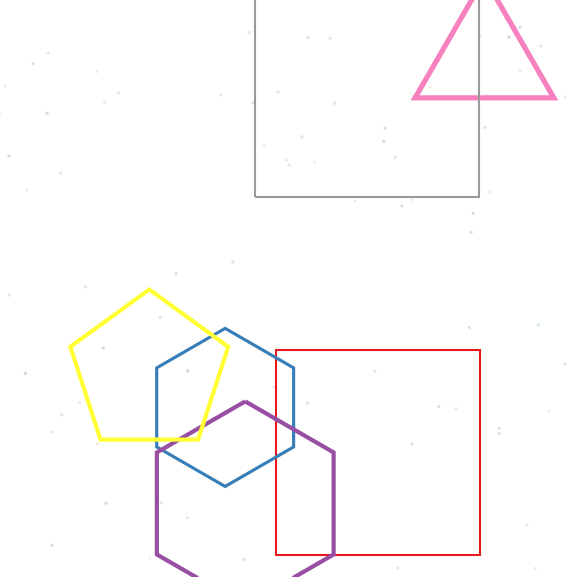[{"shape": "square", "thickness": 1, "radius": 0.89, "center": [0.655, 0.215]}, {"shape": "hexagon", "thickness": 1.5, "radius": 0.68, "center": [0.39, 0.294]}, {"shape": "hexagon", "thickness": 2, "radius": 0.88, "center": [0.425, 0.127]}, {"shape": "pentagon", "thickness": 2, "radius": 0.72, "center": [0.259, 0.354]}, {"shape": "triangle", "thickness": 2.5, "radius": 0.69, "center": [0.839, 0.899]}, {"shape": "square", "thickness": 1, "radius": 0.97, "center": [0.635, 0.852]}]